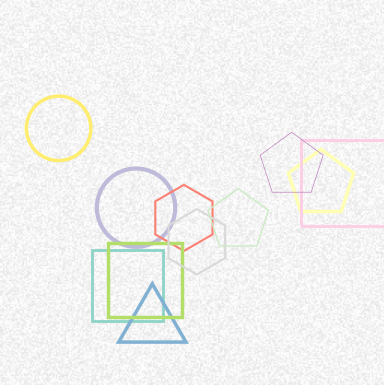[{"shape": "square", "thickness": 2, "radius": 0.46, "center": [0.33, 0.257]}, {"shape": "pentagon", "thickness": 2.5, "radius": 0.45, "center": [0.834, 0.523]}, {"shape": "circle", "thickness": 3, "radius": 0.51, "center": [0.353, 0.461]}, {"shape": "hexagon", "thickness": 1.5, "radius": 0.43, "center": [0.478, 0.434]}, {"shape": "triangle", "thickness": 2.5, "radius": 0.5, "center": [0.396, 0.162]}, {"shape": "square", "thickness": 2.5, "radius": 0.48, "center": [0.376, 0.272]}, {"shape": "square", "thickness": 2, "radius": 0.56, "center": [0.894, 0.525]}, {"shape": "hexagon", "thickness": 1.5, "radius": 0.42, "center": [0.511, 0.372]}, {"shape": "pentagon", "thickness": 0.5, "radius": 0.43, "center": [0.758, 0.57]}, {"shape": "pentagon", "thickness": 1, "radius": 0.41, "center": [0.619, 0.428]}, {"shape": "circle", "thickness": 2.5, "radius": 0.42, "center": [0.152, 0.667]}]